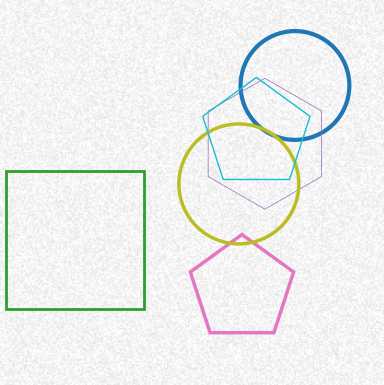[{"shape": "circle", "thickness": 3, "radius": 0.71, "center": [0.766, 0.778]}, {"shape": "square", "thickness": 2, "radius": 0.9, "center": [0.195, 0.377]}, {"shape": "hexagon", "thickness": 0.5, "radius": 0.85, "center": [0.688, 0.627]}, {"shape": "pentagon", "thickness": 2.5, "radius": 0.7, "center": [0.629, 0.25]}, {"shape": "circle", "thickness": 2.5, "radius": 0.78, "center": [0.62, 0.522]}, {"shape": "pentagon", "thickness": 1, "radius": 0.73, "center": [0.666, 0.652]}]